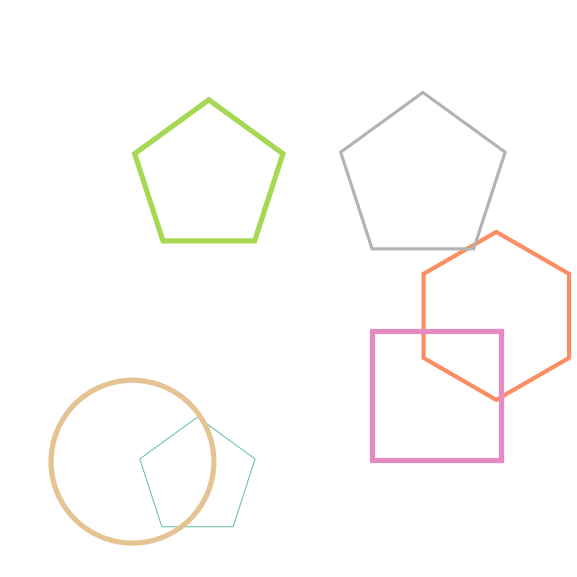[{"shape": "pentagon", "thickness": 0.5, "radius": 0.52, "center": [0.342, 0.172]}, {"shape": "hexagon", "thickness": 2, "radius": 0.73, "center": [0.859, 0.452]}, {"shape": "square", "thickness": 2.5, "radius": 0.56, "center": [0.756, 0.314]}, {"shape": "pentagon", "thickness": 2.5, "radius": 0.68, "center": [0.362, 0.691]}, {"shape": "circle", "thickness": 2.5, "radius": 0.71, "center": [0.229, 0.2]}, {"shape": "pentagon", "thickness": 1.5, "radius": 0.75, "center": [0.732, 0.689]}]